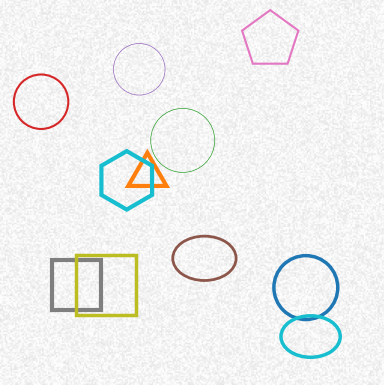[{"shape": "circle", "thickness": 2.5, "radius": 0.41, "center": [0.794, 0.253]}, {"shape": "triangle", "thickness": 3, "radius": 0.29, "center": [0.383, 0.546]}, {"shape": "circle", "thickness": 0.5, "radius": 0.42, "center": [0.475, 0.635]}, {"shape": "circle", "thickness": 1.5, "radius": 0.35, "center": [0.107, 0.736]}, {"shape": "circle", "thickness": 0.5, "radius": 0.33, "center": [0.362, 0.82]}, {"shape": "oval", "thickness": 2, "radius": 0.41, "center": [0.531, 0.329]}, {"shape": "pentagon", "thickness": 1.5, "radius": 0.38, "center": [0.702, 0.897]}, {"shape": "square", "thickness": 3, "radius": 0.32, "center": [0.199, 0.26]}, {"shape": "square", "thickness": 2.5, "radius": 0.39, "center": [0.274, 0.26]}, {"shape": "oval", "thickness": 2.5, "radius": 0.38, "center": [0.807, 0.126]}, {"shape": "hexagon", "thickness": 3, "radius": 0.38, "center": [0.329, 0.532]}]